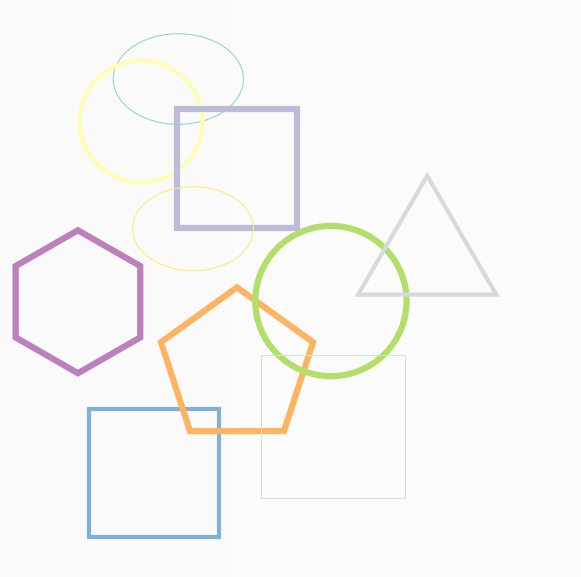[{"shape": "oval", "thickness": 0.5, "radius": 0.56, "center": [0.307, 0.862]}, {"shape": "circle", "thickness": 2, "radius": 0.53, "center": [0.243, 0.789]}, {"shape": "square", "thickness": 3, "radius": 0.52, "center": [0.408, 0.707]}, {"shape": "square", "thickness": 2, "radius": 0.56, "center": [0.265, 0.18]}, {"shape": "pentagon", "thickness": 3, "radius": 0.69, "center": [0.408, 0.364]}, {"shape": "circle", "thickness": 3, "radius": 0.65, "center": [0.569, 0.478]}, {"shape": "triangle", "thickness": 2, "radius": 0.69, "center": [0.735, 0.558]}, {"shape": "hexagon", "thickness": 3, "radius": 0.62, "center": [0.134, 0.477]}, {"shape": "square", "thickness": 0.5, "radius": 0.62, "center": [0.573, 0.26]}, {"shape": "oval", "thickness": 0.5, "radius": 0.52, "center": [0.332, 0.603]}]